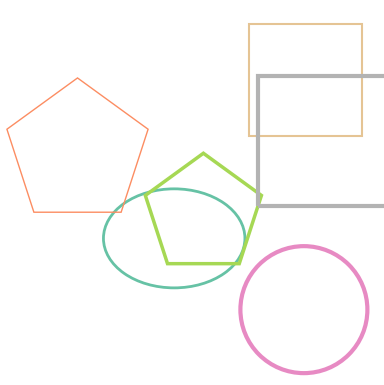[{"shape": "oval", "thickness": 2, "radius": 0.92, "center": [0.452, 0.381]}, {"shape": "pentagon", "thickness": 1, "radius": 0.96, "center": [0.201, 0.605]}, {"shape": "circle", "thickness": 3, "radius": 0.82, "center": [0.789, 0.196]}, {"shape": "pentagon", "thickness": 2.5, "radius": 0.79, "center": [0.528, 0.443]}, {"shape": "square", "thickness": 1.5, "radius": 0.73, "center": [0.794, 0.792]}, {"shape": "square", "thickness": 3, "radius": 0.85, "center": [0.839, 0.633]}]